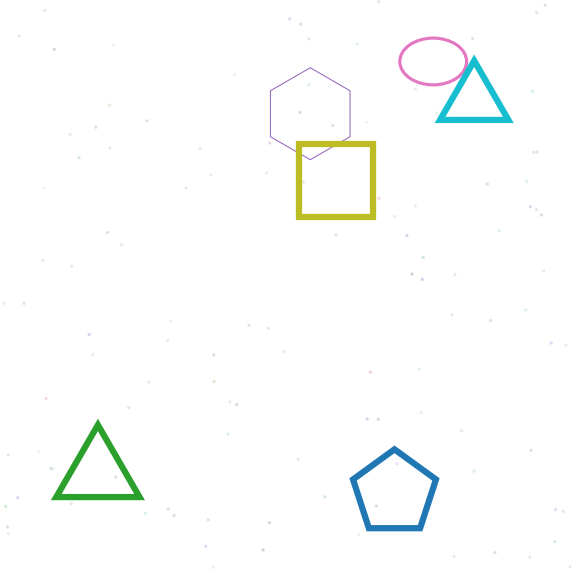[{"shape": "pentagon", "thickness": 3, "radius": 0.38, "center": [0.683, 0.146]}, {"shape": "triangle", "thickness": 3, "radius": 0.42, "center": [0.17, 0.18]}, {"shape": "hexagon", "thickness": 0.5, "radius": 0.4, "center": [0.537, 0.802]}, {"shape": "oval", "thickness": 1.5, "radius": 0.29, "center": [0.75, 0.893]}, {"shape": "square", "thickness": 3, "radius": 0.32, "center": [0.582, 0.687]}, {"shape": "triangle", "thickness": 3, "radius": 0.34, "center": [0.821, 0.826]}]